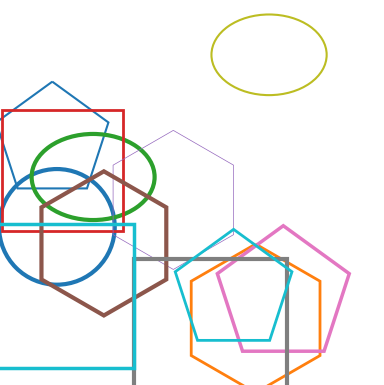[{"shape": "pentagon", "thickness": 1.5, "radius": 0.77, "center": [0.136, 0.635]}, {"shape": "circle", "thickness": 3, "radius": 0.75, "center": [0.148, 0.411]}, {"shape": "hexagon", "thickness": 2, "radius": 0.97, "center": [0.664, 0.173]}, {"shape": "oval", "thickness": 3, "radius": 0.8, "center": [0.242, 0.54]}, {"shape": "square", "thickness": 2, "radius": 0.79, "center": [0.163, 0.557]}, {"shape": "hexagon", "thickness": 0.5, "radius": 0.9, "center": [0.45, 0.481]}, {"shape": "hexagon", "thickness": 3, "radius": 0.94, "center": [0.27, 0.368]}, {"shape": "pentagon", "thickness": 2.5, "radius": 0.9, "center": [0.736, 0.233]}, {"shape": "square", "thickness": 3, "radius": 0.99, "center": [0.546, 0.129]}, {"shape": "oval", "thickness": 1.5, "radius": 0.75, "center": [0.699, 0.858]}, {"shape": "square", "thickness": 2.5, "radius": 0.94, "center": [0.161, 0.231]}, {"shape": "pentagon", "thickness": 2, "radius": 0.8, "center": [0.607, 0.245]}]